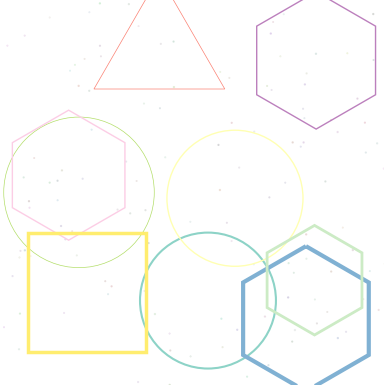[{"shape": "circle", "thickness": 1.5, "radius": 0.88, "center": [0.54, 0.219]}, {"shape": "circle", "thickness": 1, "radius": 0.88, "center": [0.61, 0.485]}, {"shape": "triangle", "thickness": 0.5, "radius": 0.98, "center": [0.414, 0.867]}, {"shape": "hexagon", "thickness": 3, "radius": 0.94, "center": [0.795, 0.172]}, {"shape": "circle", "thickness": 0.5, "radius": 0.98, "center": [0.205, 0.5]}, {"shape": "hexagon", "thickness": 1, "radius": 0.84, "center": [0.178, 0.545]}, {"shape": "hexagon", "thickness": 1, "radius": 0.89, "center": [0.821, 0.843]}, {"shape": "hexagon", "thickness": 2, "radius": 0.71, "center": [0.817, 0.272]}, {"shape": "square", "thickness": 2.5, "radius": 0.77, "center": [0.226, 0.24]}]